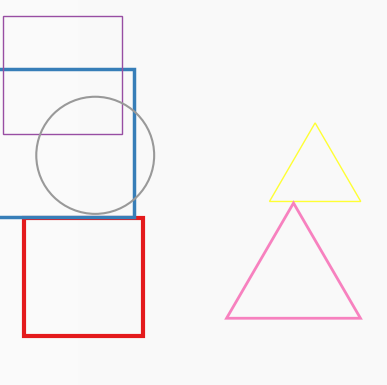[{"shape": "square", "thickness": 3, "radius": 0.77, "center": [0.216, 0.281]}, {"shape": "square", "thickness": 2.5, "radius": 0.96, "center": [0.154, 0.629]}, {"shape": "square", "thickness": 1, "radius": 0.77, "center": [0.161, 0.805]}, {"shape": "triangle", "thickness": 1, "radius": 0.68, "center": [0.813, 0.545]}, {"shape": "triangle", "thickness": 2, "radius": 1.0, "center": [0.757, 0.273]}, {"shape": "circle", "thickness": 1.5, "radius": 0.76, "center": [0.246, 0.597]}]